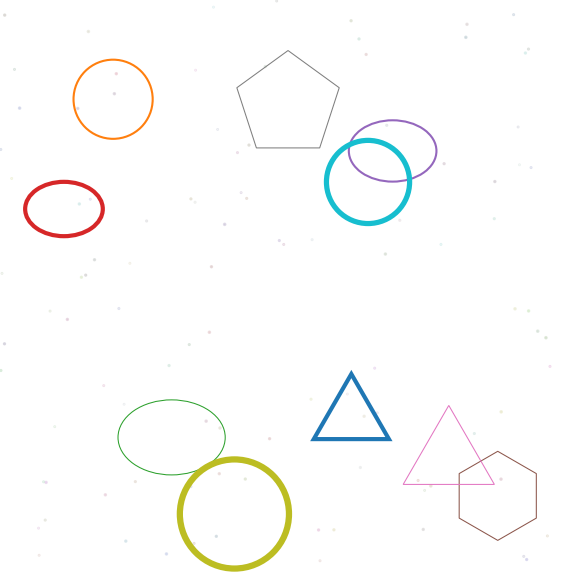[{"shape": "triangle", "thickness": 2, "radius": 0.38, "center": [0.608, 0.276]}, {"shape": "circle", "thickness": 1, "radius": 0.34, "center": [0.196, 0.827]}, {"shape": "oval", "thickness": 0.5, "radius": 0.46, "center": [0.297, 0.242]}, {"shape": "oval", "thickness": 2, "radius": 0.34, "center": [0.111, 0.637]}, {"shape": "oval", "thickness": 1, "radius": 0.38, "center": [0.68, 0.738]}, {"shape": "hexagon", "thickness": 0.5, "radius": 0.39, "center": [0.862, 0.141]}, {"shape": "triangle", "thickness": 0.5, "radius": 0.46, "center": [0.777, 0.206]}, {"shape": "pentagon", "thickness": 0.5, "radius": 0.47, "center": [0.499, 0.818]}, {"shape": "circle", "thickness": 3, "radius": 0.47, "center": [0.406, 0.109]}, {"shape": "circle", "thickness": 2.5, "radius": 0.36, "center": [0.637, 0.684]}]